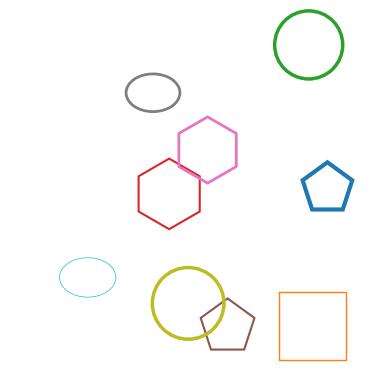[{"shape": "pentagon", "thickness": 3, "radius": 0.34, "center": [0.851, 0.511]}, {"shape": "square", "thickness": 1, "radius": 0.44, "center": [0.812, 0.153]}, {"shape": "circle", "thickness": 2.5, "radius": 0.44, "center": [0.802, 0.883]}, {"shape": "hexagon", "thickness": 1.5, "radius": 0.46, "center": [0.439, 0.496]}, {"shape": "pentagon", "thickness": 1.5, "radius": 0.37, "center": [0.591, 0.151]}, {"shape": "hexagon", "thickness": 2, "radius": 0.43, "center": [0.539, 0.61]}, {"shape": "oval", "thickness": 2, "radius": 0.35, "center": [0.397, 0.759]}, {"shape": "circle", "thickness": 2.5, "radius": 0.47, "center": [0.489, 0.212]}, {"shape": "oval", "thickness": 0.5, "radius": 0.37, "center": [0.228, 0.279]}]